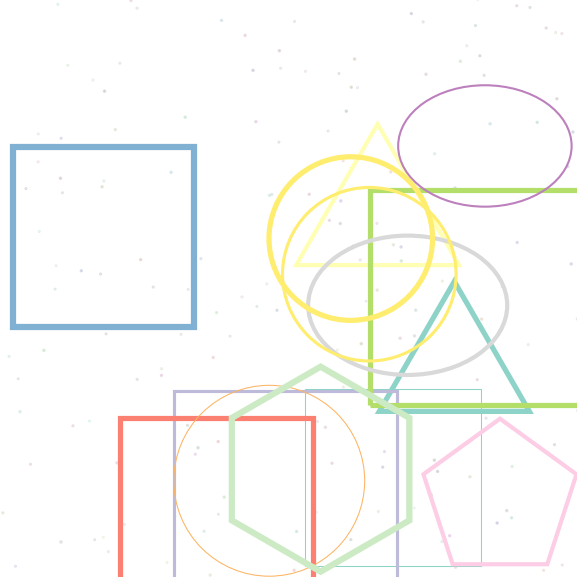[{"shape": "square", "thickness": 0.5, "radius": 0.76, "center": [0.68, 0.172]}, {"shape": "triangle", "thickness": 2.5, "radius": 0.75, "center": [0.787, 0.362]}, {"shape": "triangle", "thickness": 2, "radius": 0.81, "center": [0.654, 0.622]}, {"shape": "square", "thickness": 1.5, "radius": 0.97, "center": [0.494, 0.129]}, {"shape": "square", "thickness": 2.5, "radius": 0.83, "center": [0.375, 0.108]}, {"shape": "square", "thickness": 3, "radius": 0.78, "center": [0.179, 0.588]}, {"shape": "circle", "thickness": 0.5, "radius": 0.83, "center": [0.466, 0.167]}, {"shape": "square", "thickness": 2.5, "radius": 0.93, "center": [0.827, 0.484]}, {"shape": "pentagon", "thickness": 2, "radius": 0.7, "center": [0.866, 0.135]}, {"shape": "oval", "thickness": 2, "radius": 0.86, "center": [0.706, 0.471]}, {"shape": "oval", "thickness": 1, "radius": 0.75, "center": [0.84, 0.746]}, {"shape": "hexagon", "thickness": 3, "radius": 0.89, "center": [0.555, 0.187]}, {"shape": "circle", "thickness": 2.5, "radius": 0.71, "center": [0.607, 0.586]}, {"shape": "circle", "thickness": 1.5, "radius": 0.75, "center": [0.639, 0.524]}]